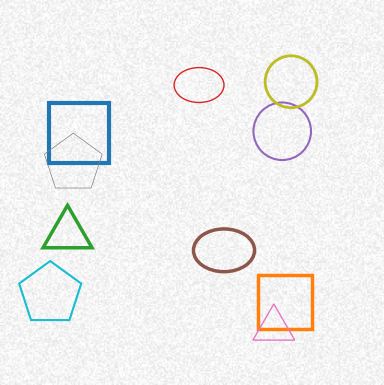[{"shape": "square", "thickness": 3, "radius": 0.39, "center": [0.206, 0.654]}, {"shape": "square", "thickness": 2.5, "radius": 0.35, "center": [0.741, 0.215]}, {"shape": "triangle", "thickness": 2.5, "radius": 0.37, "center": [0.175, 0.393]}, {"shape": "oval", "thickness": 1, "radius": 0.32, "center": [0.517, 0.779]}, {"shape": "circle", "thickness": 1.5, "radius": 0.37, "center": [0.733, 0.659]}, {"shape": "oval", "thickness": 2.5, "radius": 0.4, "center": [0.582, 0.35]}, {"shape": "triangle", "thickness": 1, "radius": 0.31, "center": [0.711, 0.148]}, {"shape": "pentagon", "thickness": 0.5, "radius": 0.39, "center": [0.19, 0.575]}, {"shape": "circle", "thickness": 2, "radius": 0.34, "center": [0.756, 0.788]}, {"shape": "pentagon", "thickness": 1.5, "radius": 0.42, "center": [0.13, 0.237]}]